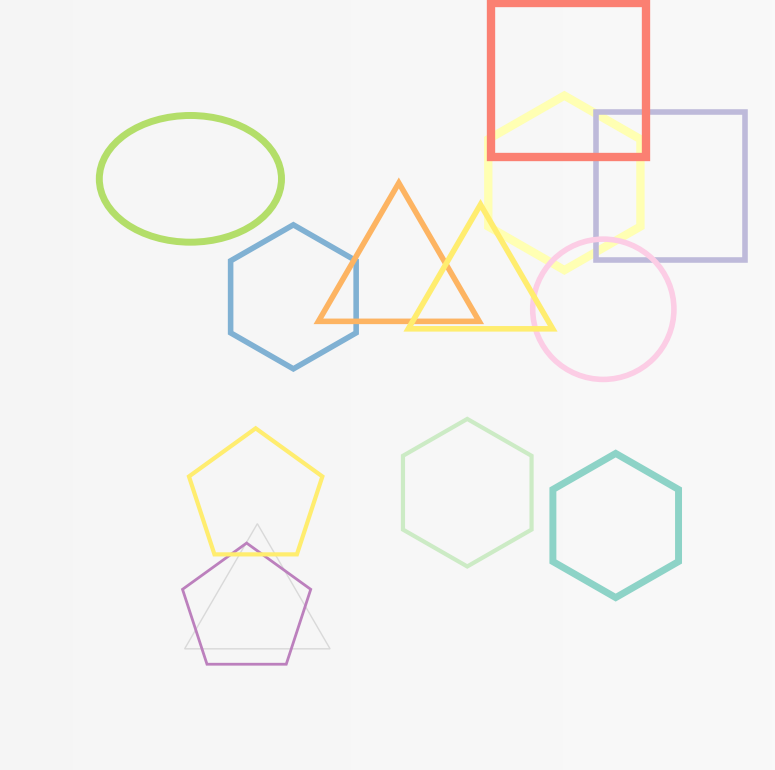[{"shape": "hexagon", "thickness": 2.5, "radius": 0.47, "center": [0.794, 0.318]}, {"shape": "hexagon", "thickness": 3, "radius": 0.57, "center": [0.728, 0.763]}, {"shape": "square", "thickness": 2, "radius": 0.48, "center": [0.865, 0.758]}, {"shape": "square", "thickness": 3, "radius": 0.5, "center": [0.734, 0.896]}, {"shape": "hexagon", "thickness": 2, "radius": 0.47, "center": [0.379, 0.614]}, {"shape": "triangle", "thickness": 2, "radius": 0.6, "center": [0.515, 0.643]}, {"shape": "oval", "thickness": 2.5, "radius": 0.59, "center": [0.246, 0.768]}, {"shape": "circle", "thickness": 2, "radius": 0.46, "center": [0.778, 0.598]}, {"shape": "triangle", "thickness": 0.5, "radius": 0.54, "center": [0.332, 0.212]}, {"shape": "pentagon", "thickness": 1, "radius": 0.43, "center": [0.318, 0.208]}, {"shape": "hexagon", "thickness": 1.5, "radius": 0.48, "center": [0.603, 0.36]}, {"shape": "triangle", "thickness": 2, "radius": 0.54, "center": [0.62, 0.627]}, {"shape": "pentagon", "thickness": 1.5, "radius": 0.45, "center": [0.33, 0.353]}]